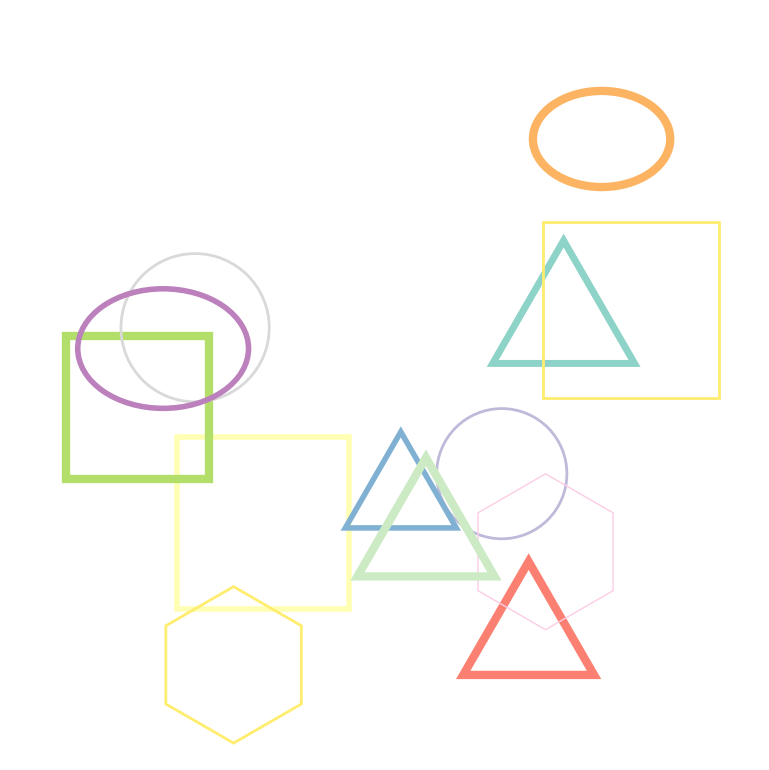[{"shape": "triangle", "thickness": 2.5, "radius": 0.53, "center": [0.732, 0.581]}, {"shape": "square", "thickness": 2, "radius": 0.56, "center": [0.341, 0.32]}, {"shape": "circle", "thickness": 1, "radius": 0.42, "center": [0.652, 0.385]}, {"shape": "triangle", "thickness": 3, "radius": 0.49, "center": [0.687, 0.173]}, {"shape": "triangle", "thickness": 2, "radius": 0.42, "center": [0.521, 0.356]}, {"shape": "oval", "thickness": 3, "radius": 0.45, "center": [0.781, 0.82]}, {"shape": "square", "thickness": 3, "radius": 0.47, "center": [0.179, 0.471]}, {"shape": "hexagon", "thickness": 0.5, "radius": 0.51, "center": [0.708, 0.283]}, {"shape": "circle", "thickness": 1, "radius": 0.48, "center": [0.253, 0.574]}, {"shape": "oval", "thickness": 2, "radius": 0.55, "center": [0.212, 0.547]}, {"shape": "triangle", "thickness": 3, "radius": 0.51, "center": [0.553, 0.303]}, {"shape": "hexagon", "thickness": 1, "radius": 0.51, "center": [0.303, 0.137]}, {"shape": "square", "thickness": 1, "radius": 0.57, "center": [0.819, 0.597]}]